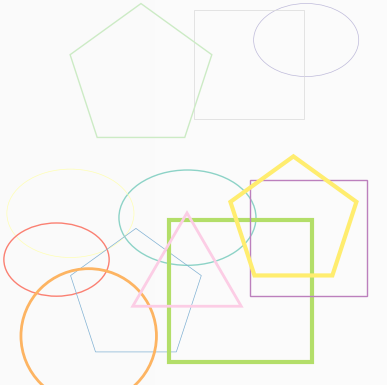[{"shape": "oval", "thickness": 1, "radius": 0.88, "center": [0.484, 0.435]}, {"shape": "oval", "thickness": 0.5, "radius": 0.82, "center": [0.182, 0.446]}, {"shape": "oval", "thickness": 0.5, "radius": 0.68, "center": [0.79, 0.896]}, {"shape": "oval", "thickness": 1, "radius": 0.68, "center": [0.146, 0.326]}, {"shape": "pentagon", "thickness": 0.5, "radius": 0.89, "center": [0.351, 0.229]}, {"shape": "circle", "thickness": 2, "radius": 0.87, "center": [0.229, 0.127]}, {"shape": "square", "thickness": 3, "radius": 0.92, "center": [0.621, 0.244]}, {"shape": "triangle", "thickness": 2, "radius": 0.81, "center": [0.483, 0.285]}, {"shape": "square", "thickness": 0.5, "radius": 0.71, "center": [0.643, 0.833]}, {"shape": "square", "thickness": 1, "radius": 0.75, "center": [0.795, 0.381]}, {"shape": "pentagon", "thickness": 1, "radius": 0.96, "center": [0.364, 0.799]}, {"shape": "pentagon", "thickness": 3, "radius": 0.85, "center": [0.757, 0.423]}]